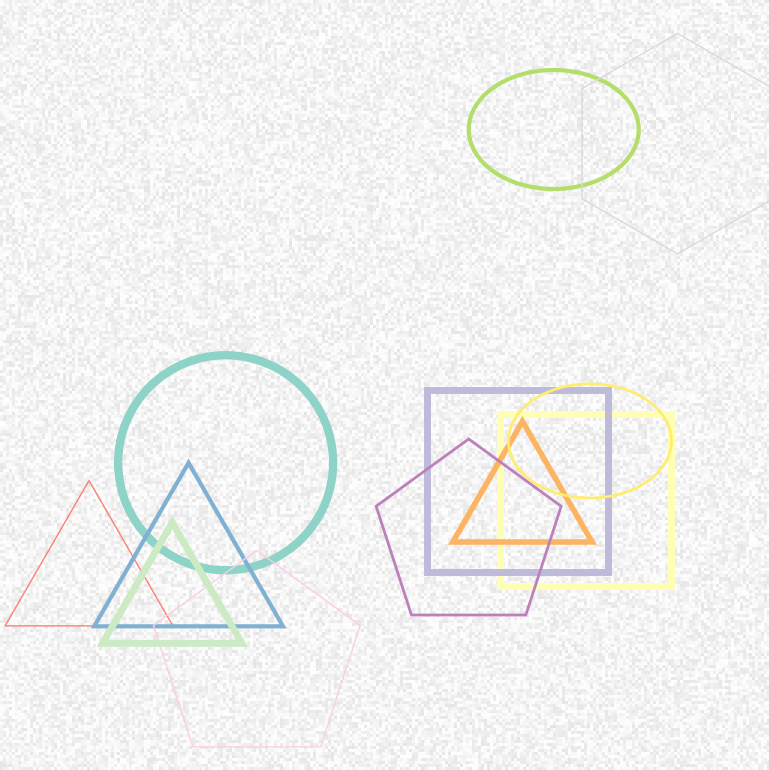[{"shape": "circle", "thickness": 3, "radius": 0.7, "center": [0.293, 0.399]}, {"shape": "square", "thickness": 2.5, "radius": 0.56, "center": [0.76, 0.35]}, {"shape": "square", "thickness": 2.5, "radius": 0.59, "center": [0.672, 0.376]}, {"shape": "triangle", "thickness": 0.5, "radius": 0.63, "center": [0.116, 0.25]}, {"shape": "triangle", "thickness": 1.5, "radius": 0.71, "center": [0.245, 0.257]}, {"shape": "triangle", "thickness": 2, "radius": 0.52, "center": [0.679, 0.348]}, {"shape": "oval", "thickness": 1.5, "radius": 0.55, "center": [0.719, 0.832]}, {"shape": "pentagon", "thickness": 0.5, "radius": 0.71, "center": [0.333, 0.144]}, {"shape": "hexagon", "thickness": 0.5, "radius": 0.72, "center": [0.88, 0.813]}, {"shape": "pentagon", "thickness": 1, "radius": 0.63, "center": [0.609, 0.304]}, {"shape": "triangle", "thickness": 2.5, "radius": 0.52, "center": [0.224, 0.217]}, {"shape": "oval", "thickness": 1, "radius": 0.53, "center": [0.766, 0.427]}]